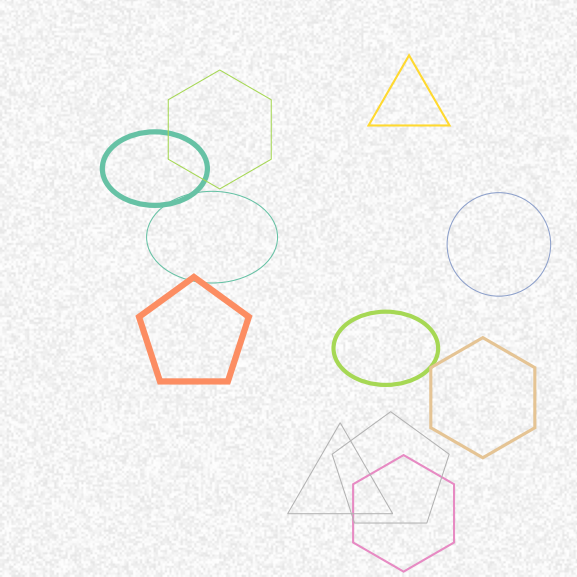[{"shape": "oval", "thickness": 0.5, "radius": 0.57, "center": [0.367, 0.588]}, {"shape": "oval", "thickness": 2.5, "radius": 0.45, "center": [0.268, 0.707]}, {"shape": "pentagon", "thickness": 3, "radius": 0.5, "center": [0.336, 0.42]}, {"shape": "circle", "thickness": 0.5, "radius": 0.45, "center": [0.864, 0.576]}, {"shape": "hexagon", "thickness": 1, "radius": 0.5, "center": [0.699, 0.11]}, {"shape": "hexagon", "thickness": 0.5, "radius": 0.51, "center": [0.381, 0.775]}, {"shape": "oval", "thickness": 2, "radius": 0.45, "center": [0.668, 0.396]}, {"shape": "triangle", "thickness": 1, "radius": 0.4, "center": [0.708, 0.822]}, {"shape": "hexagon", "thickness": 1.5, "radius": 0.52, "center": [0.836, 0.31]}, {"shape": "pentagon", "thickness": 0.5, "radius": 0.53, "center": [0.676, 0.18]}, {"shape": "triangle", "thickness": 0.5, "radius": 0.53, "center": [0.589, 0.162]}]